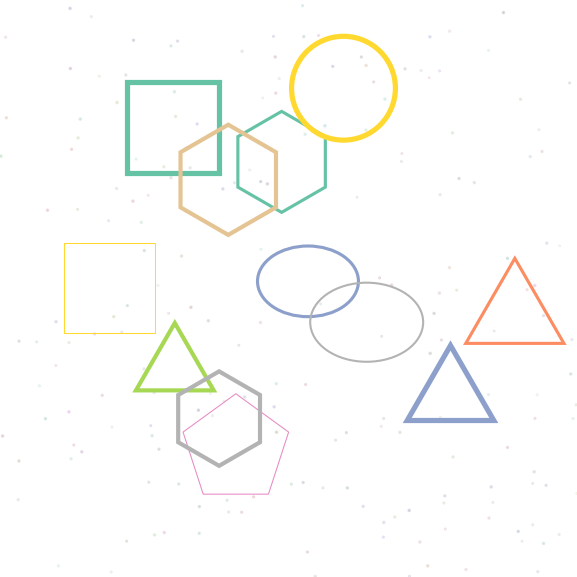[{"shape": "hexagon", "thickness": 1.5, "radius": 0.44, "center": [0.488, 0.719]}, {"shape": "square", "thickness": 2.5, "radius": 0.4, "center": [0.299, 0.778]}, {"shape": "triangle", "thickness": 1.5, "radius": 0.49, "center": [0.892, 0.454]}, {"shape": "oval", "thickness": 1.5, "radius": 0.44, "center": [0.533, 0.512]}, {"shape": "triangle", "thickness": 2.5, "radius": 0.43, "center": [0.78, 0.314]}, {"shape": "pentagon", "thickness": 0.5, "radius": 0.48, "center": [0.408, 0.221]}, {"shape": "triangle", "thickness": 2, "radius": 0.39, "center": [0.303, 0.362]}, {"shape": "square", "thickness": 0.5, "radius": 0.39, "center": [0.19, 0.5]}, {"shape": "circle", "thickness": 2.5, "radius": 0.45, "center": [0.595, 0.846]}, {"shape": "hexagon", "thickness": 2, "radius": 0.48, "center": [0.395, 0.688]}, {"shape": "hexagon", "thickness": 2, "radius": 0.41, "center": [0.379, 0.274]}, {"shape": "oval", "thickness": 1, "radius": 0.49, "center": [0.635, 0.441]}]